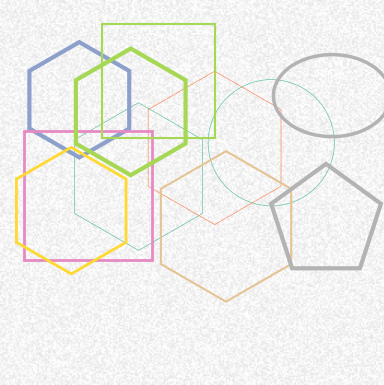[{"shape": "hexagon", "thickness": 0.5, "radius": 0.96, "center": [0.36, 0.541]}, {"shape": "circle", "thickness": 0.5, "radius": 0.82, "center": [0.705, 0.629]}, {"shape": "hexagon", "thickness": 0.5, "radius": 1.0, "center": [0.557, 0.616]}, {"shape": "hexagon", "thickness": 3, "radius": 0.75, "center": [0.206, 0.741]}, {"shape": "square", "thickness": 2, "radius": 0.83, "center": [0.229, 0.492]}, {"shape": "hexagon", "thickness": 3, "radius": 0.82, "center": [0.34, 0.709]}, {"shape": "square", "thickness": 1.5, "radius": 0.73, "center": [0.412, 0.79]}, {"shape": "hexagon", "thickness": 2, "radius": 0.82, "center": [0.185, 0.453]}, {"shape": "hexagon", "thickness": 1.5, "radius": 0.98, "center": [0.587, 0.412]}, {"shape": "oval", "thickness": 2.5, "radius": 0.76, "center": [0.862, 0.752]}, {"shape": "pentagon", "thickness": 3, "radius": 0.75, "center": [0.847, 0.424]}]